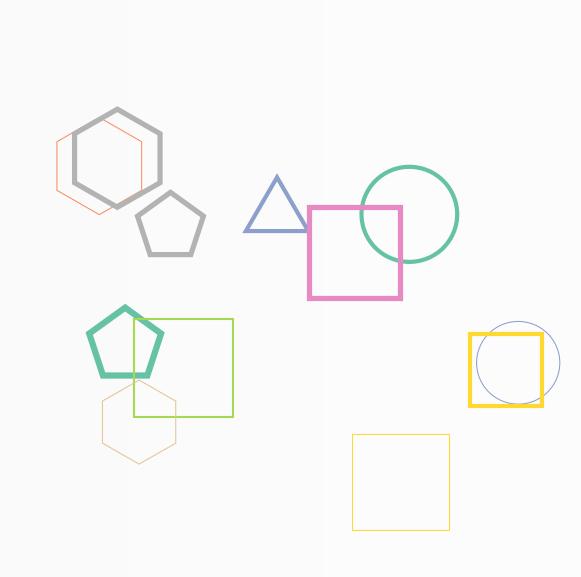[{"shape": "pentagon", "thickness": 3, "radius": 0.32, "center": [0.215, 0.401]}, {"shape": "circle", "thickness": 2, "radius": 0.41, "center": [0.704, 0.628]}, {"shape": "hexagon", "thickness": 0.5, "radius": 0.42, "center": [0.171, 0.712]}, {"shape": "triangle", "thickness": 2, "radius": 0.31, "center": [0.477, 0.63]}, {"shape": "circle", "thickness": 0.5, "radius": 0.36, "center": [0.892, 0.371]}, {"shape": "square", "thickness": 2.5, "radius": 0.39, "center": [0.61, 0.562]}, {"shape": "square", "thickness": 1, "radius": 0.42, "center": [0.316, 0.362]}, {"shape": "square", "thickness": 2, "radius": 0.31, "center": [0.871, 0.358]}, {"shape": "square", "thickness": 0.5, "radius": 0.42, "center": [0.689, 0.164]}, {"shape": "hexagon", "thickness": 0.5, "radius": 0.36, "center": [0.239, 0.268]}, {"shape": "pentagon", "thickness": 2.5, "radius": 0.3, "center": [0.293, 0.606]}, {"shape": "hexagon", "thickness": 2.5, "radius": 0.42, "center": [0.202, 0.725]}]